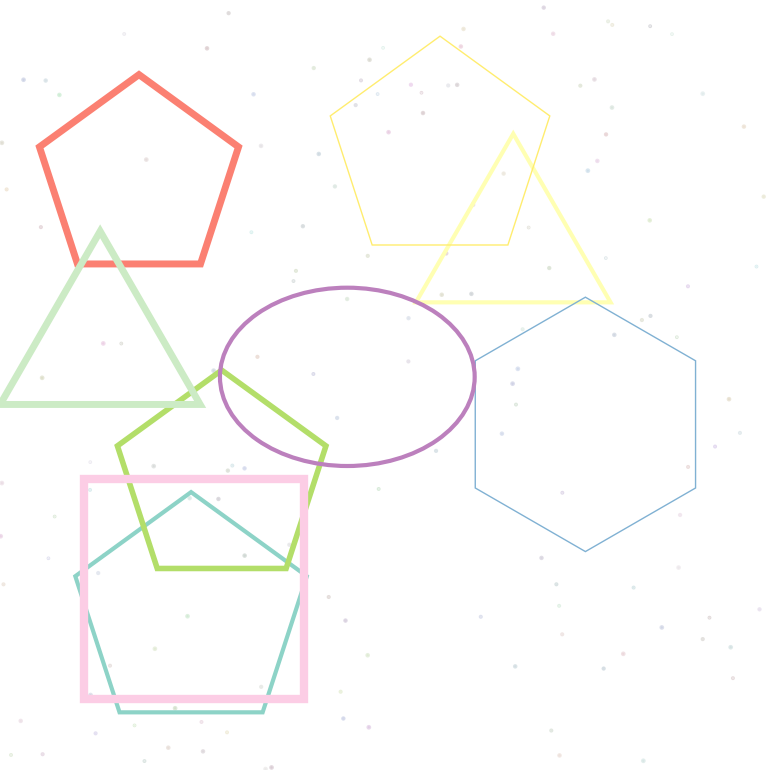[{"shape": "pentagon", "thickness": 1.5, "radius": 0.79, "center": [0.248, 0.203]}, {"shape": "triangle", "thickness": 1.5, "radius": 0.73, "center": [0.667, 0.68]}, {"shape": "pentagon", "thickness": 2.5, "radius": 0.68, "center": [0.181, 0.767]}, {"shape": "hexagon", "thickness": 0.5, "radius": 0.83, "center": [0.76, 0.449]}, {"shape": "pentagon", "thickness": 2, "radius": 0.71, "center": [0.288, 0.377]}, {"shape": "square", "thickness": 3, "radius": 0.72, "center": [0.252, 0.235]}, {"shape": "oval", "thickness": 1.5, "radius": 0.83, "center": [0.451, 0.511]}, {"shape": "triangle", "thickness": 2.5, "radius": 0.75, "center": [0.13, 0.55]}, {"shape": "pentagon", "thickness": 0.5, "radius": 0.75, "center": [0.571, 0.803]}]